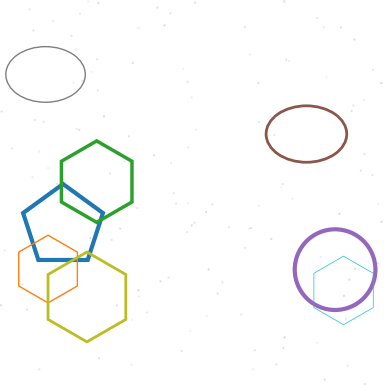[{"shape": "pentagon", "thickness": 3, "radius": 0.55, "center": [0.164, 0.413]}, {"shape": "hexagon", "thickness": 1, "radius": 0.44, "center": [0.125, 0.301]}, {"shape": "hexagon", "thickness": 2.5, "radius": 0.53, "center": [0.251, 0.528]}, {"shape": "circle", "thickness": 3, "radius": 0.52, "center": [0.87, 0.3]}, {"shape": "oval", "thickness": 2, "radius": 0.52, "center": [0.796, 0.652]}, {"shape": "oval", "thickness": 1, "radius": 0.52, "center": [0.118, 0.807]}, {"shape": "hexagon", "thickness": 2, "radius": 0.58, "center": [0.226, 0.229]}, {"shape": "hexagon", "thickness": 0.5, "radius": 0.45, "center": [0.892, 0.246]}]